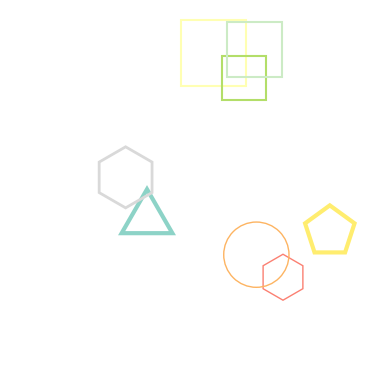[{"shape": "triangle", "thickness": 3, "radius": 0.38, "center": [0.382, 0.432]}, {"shape": "square", "thickness": 1.5, "radius": 0.42, "center": [0.554, 0.863]}, {"shape": "hexagon", "thickness": 1, "radius": 0.3, "center": [0.735, 0.28]}, {"shape": "circle", "thickness": 1, "radius": 0.42, "center": [0.666, 0.338]}, {"shape": "square", "thickness": 1.5, "radius": 0.29, "center": [0.634, 0.797]}, {"shape": "hexagon", "thickness": 2, "radius": 0.4, "center": [0.326, 0.539]}, {"shape": "square", "thickness": 1.5, "radius": 0.36, "center": [0.662, 0.871]}, {"shape": "pentagon", "thickness": 3, "radius": 0.34, "center": [0.857, 0.399]}]